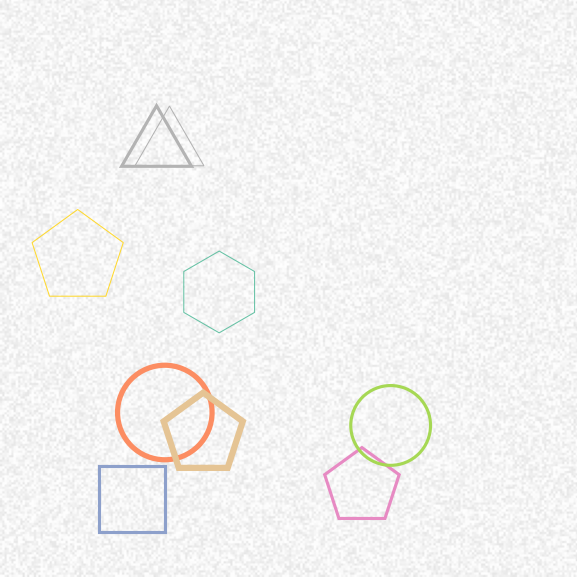[{"shape": "hexagon", "thickness": 0.5, "radius": 0.35, "center": [0.38, 0.494]}, {"shape": "circle", "thickness": 2.5, "radius": 0.41, "center": [0.285, 0.285]}, {"shape": "square", "thickness": 1.5, "radius": 0.29, "center": [0.228, 0.135]}, {"shape": "pentagon", "thickness": 1.5, "radius": 0.34, "center": [0.627, 0.156]}, {"shape": "circle", "thickness": 1.5, "radius": 0.35, "center": [0.676, 0.262]}, {"shape": "pentagon", "thickness": 0.5, "radius": 0.42, "center": [0.135, 0.553]}, {"shape": "pentagon", "thickness": 3, "radius": 0.36, "center": [0.352, 0.247]}, {"shape": "triangle", "thickness": 0.5, "radius": 0.34, "center": [0.293, 0.747]}, {"shape": "triangle", "thickness": 1.5, "radius": 0.35, "center": [0.271, 0.746]}]